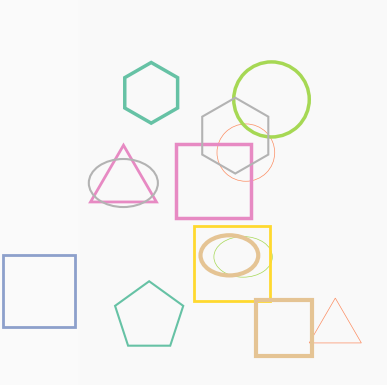[{"shape": "pentagon", "thickness": 1.5, "radius": 0.46, "center": [0.385, 0.177]}, {"shape": "hexagon", "thickness": 2.5, "radius": 0.39, "center": [0.39, 0.759]}, {"shape": "triangle", "thickness": 0.5, "radius": 0.39, "center": [0.865, 0.148]}, {"shape": "circle", "thickness": 0.5, "radius": 0.37, "center": [0.634, 0.604]}, {"shape": "square", "thickness": 2, "radius": 0.47, "center": [0.101, 0.244]}, {"shape": "triangle", "thickness": 2, "radius": 0.49, "center": [0.319, 0.525]}, {"shape": "square", "thickness": 2.5, "radius": 0.48, "center": [0.551, 0.53]}, {"shape": "oval", "thickness": 0.5, "radius": 0.38, "center": [0.627, 0.333]}, {"shape": "circle", "thickness": 2.5, "radius": 0.49, "center": [0.701, 0.742]}, {"shape": "square", "thickness": 2, "radius": 0.49, "center": [0.598, 0.316]}, {"shape": "square", "thickness": 3, "radius": 0.36, "center": [0.733, 0.148]}, {"shape": "oval", "thickness": 3, "radius": 0.37, "center": [0.592, 0.337]}, {"shape": "hexagon", "thickness": 1.5, "radius": 0.49, "center": [0.607, 0.648]}, {"shape": "oval", "thickness": 1.5, "radius": 0.45, "center": [0.318, 0.525]}]